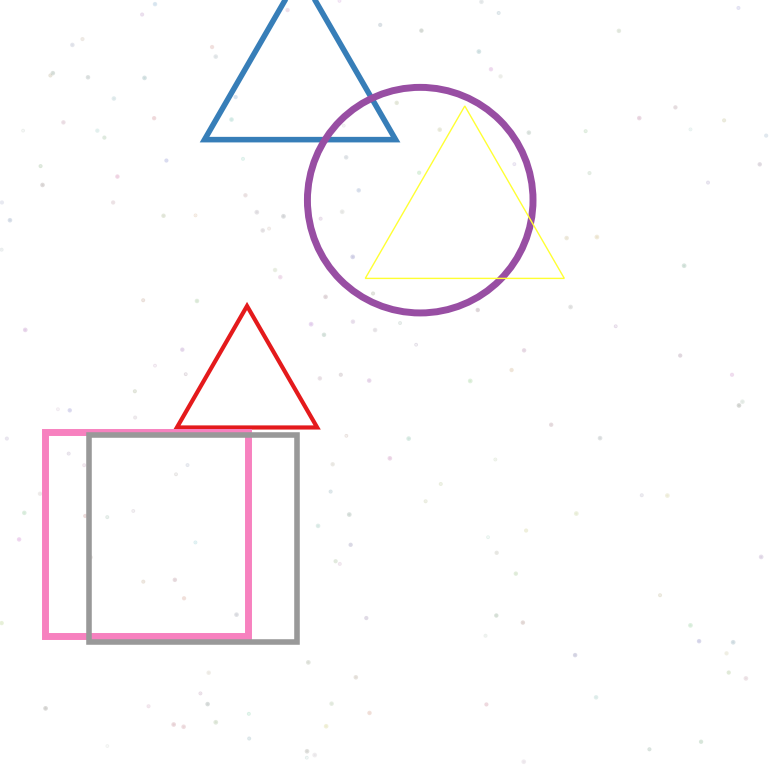[{"shape": "triangle", "thickness": 1.5, "radius": 0.53, "center": [0.321, 0.497]}, {"shape": "triangle", "thickness": 2, "radius": 0.72, "center": [0.39, 0.89]}, {"shape": "circle", "thickness": 2.5, "radius": 0.73, "center": [0.546, 0.74]}, {"shape": "triangle", "thickness": 0.5, "radius": 0.75, "center": [0.604, 0.713]}, {"shape": "square", "thickness": 2.5, "radius": 0.66, "center": [0.19, 0.307]}, {"shape": "square", "thickness": 2, "radius": 0.67, "center": [0.251, 0.3]}]